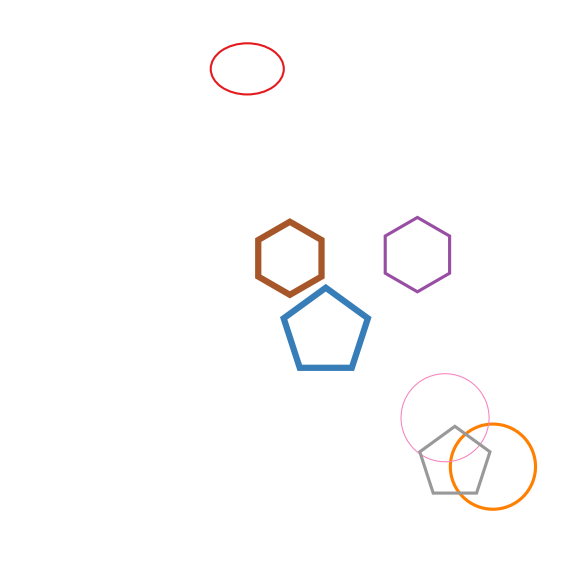[{"shape": "oval", "thickness": 1, "radius": 0.32, "center": [0.428, 0.88]}, {"shape": "pentagon", "thickness": 3, "radius": 0.38, "center": [0.564, 0.424]}, {"shape": "hexagon", "thickness": 1.5, "radius": 0.32, "center": [0.723, 0.558]}, {"shape": "circle", "thickness": 1.5, "radius": 0.37, "center": [0.854, 0.191]}, {"shape": "hexagon", "thickness": 3, "radius": 0.32, "center": [0.502, 0.552]}, {"shape": "circle", "thickness": 0.5, "radius": 0.38, "center": [0.771, 0.276]}, {"shape": "pentagon", "thickness": 1.5, "radius": 0.32, "center": [0.788, 0.197]}]